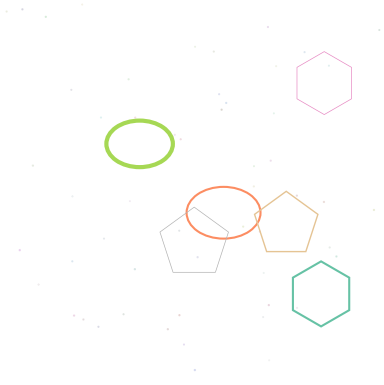[{"shape": "hexagon", "thickness": 1.5, "radius": 0.42, "center": [0.834, 0.237]}, {"shape": "oval", "thickness": 1.5, "radius": 0.48, "center": [0.581, 0.447]}, {"shape": "hexagon", "thickness": 0.5, "radius": 0.41, "center": [0.842, 0.784]}, {"shape": "oval", "thickness": 3, "radius": 0.43, "center": [0.363, 0.626]}, {"shape": "pentagon", "thickness": 1, "radius": 0.43, "center": [0.743, 0.416]}, {"shape": "pentagon", "thickness": 0.5, "radius": 0.47, "center": [0.504, 0.368]}]